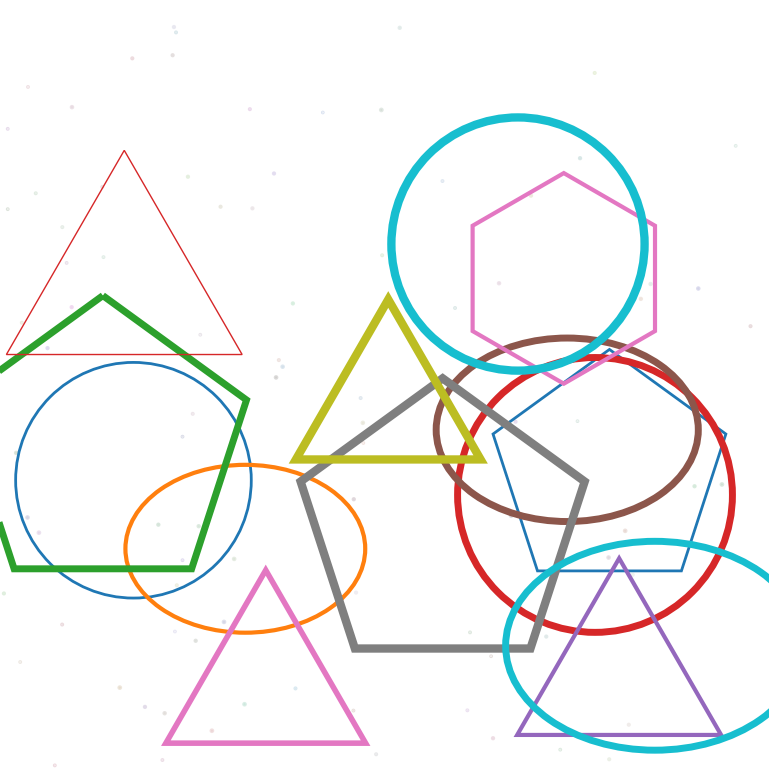[{"shape": "circle", "thickness": 1, "radius": 0.77, "center": [0.173, 0.376]}, {"shape": "pentagon", "thickness": 1, "radius": 0.79, "center": [0.791, 0.387]}, {"shape": "oval", "thickness": 1.5, "radius": 0.78, "center": [0.319, 0.287]}, {"shape": "pentagon", "thickness": 2.5, "radius": 0.98, "center": [0.134, 0.42]}, {"shape": "circle", "thickness": 2.5, "radius": 0.89, "center": [0.773, 0.357]}, {"shape": "triangle", "thickness": 0.5, "radius": 0.88, "center": [0.161, 0.628]}, {"shape": "triangle", "thickness": 1.5, "radius": 0.76, "center": [0.804, 0.122]}, {"shape": "oval", "thickness": 2.5, "radius": 0.85, "center": [0.737, 0.442]}, {"shape": "hexagon", "thickness": 1.5, "radius": 0.68, "center": [0.732, 0.638]}, {"shape": "triangle", "thickness": 2, "radius": 0.75, "center": [0.345, 0.11]}, {"shape": "pentagon", "thickness": 3, "radius": 0.97, "center": [0.575, 0.315]}, {"shape": "triangle", "thickness": 3, "radius": 0.69, "center": [0.504, 0.473]}, {"shape": "circle", "thickness": 3, "radius": 0.82, "center": [0.673, 0.683]}, {"shape": "oval", "thickness": 2.5, "radius": 0.97, "center": [0.85, 0.161]}]